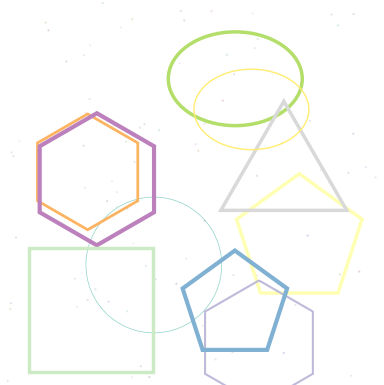[{"shape": "circle", "thickness": 0.5, "radius": 0.88, "center": [0.4, 0.312]}, {"shape": "pentagon", "thickness": 2.5, "radius": 0.86, "center": [0.777, 0.377]}, {"shape": "hexagon", "thickness": 1.5, "radius": 0.81, "center": [0.673, 0.11]}, {"shape": "pentagon", "thickness": 3, "radius": 0.71, "center": [0.61, 0.207]}, {"shape": "hexagon", "thickness": 2, "radius": 0.75, "center": [0.228, 0.554]}, {"shape": "oval", "thickness": 2.5, "radius": 0.87, "center": [0.611, 0.795]}, {"shape": "triangle", "thickness": 2.5, "radius": 0.94, "center": [0.737, 0.548]}, {"shape": "hexagon", "thickness": 3, "radius": 0.86, "center": [0.252, 0.534]}, {"shape": "square", "thickness": 2.5, "radius": 0.8, "center": [0.236, 0.195]}, {"shape": "oval", "thickness": 1, "radius": 0.75, "center": [0.653, 0.716]}]